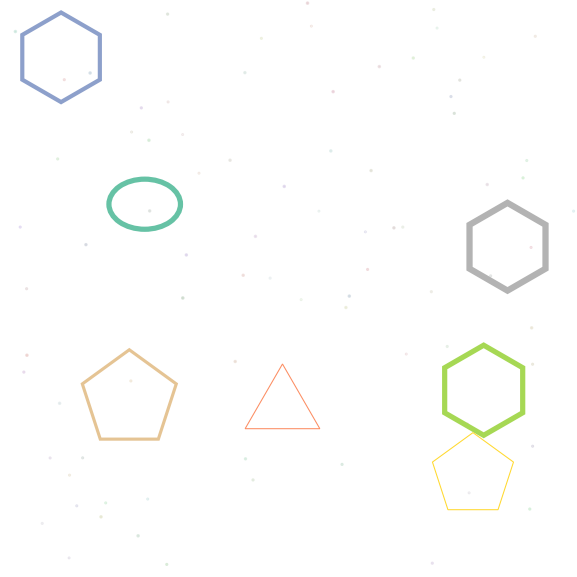[{"shape": "oval", "thickness": 2.5, "radius": 0.31, "center": [0.251, 0.646]}, {"shape": "triangle", "thickness": 0.5, "radius": 0.37, "center": [0.489, 0.294]}, {"shape": "hexagon", "thickness": 2, "radius": 0.39, "center": [0.106, 0.9]}, {"shape": "hexagon", "thickness": 2.5, "radius": 0.39, "center": [0.838, 0.323]}, {"shape": "pentagon", "thickness": 0.5, "radius": 0.37, "center": [0.819, 0.176]}, {"shape": "pentagon", "thickness": 1.5, "radius": 0.43, "center": [0.224, 0.308]}, {"shape": "hexagon", "thickness": 3, "radius": 0.38, "center": [0.879, 0.572]}]